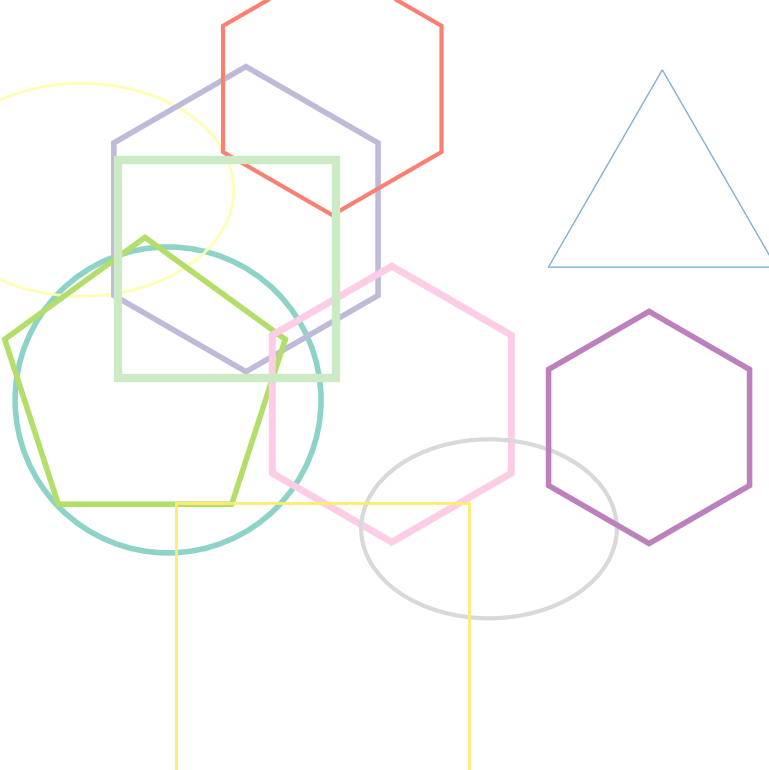[{"shape": "circle", "thickness": 2, "radius": 0.99, "center": [0.218, 0.481]}, {"shape": "oval", "thickness": 1, "radius": 0.99, "center": [0.106, 0.753]}, {"shape": "hexagon", "thickness": 2, "radius": 0.99, "center": [0.319, 0.715]}, {"shape": "hexagon", "thickness": 1.5, "radius": 0.82, "center": [0.432, 0.885]}, {"shape": "triangle", "thickness": 0.5, "radius": 0.85, "center": [0.86, 0.738]}, {"shape": "pentagon", "thickness": 2, "radius": 0.96, "center": [0.188, 0.5]}, {"shape": "hexagon", "thickness": 2.5, "radius": 0.9, "center": [0.509, 0.475]}, {"shape": "oval", "thickness": 1.5, "radius": 0.83, "center": [0.635, 0.313]}, {"shape": "hexagon", "thickness": 2, "radius": 0.75, "center": [0.843, 0.445]}, {"shape": "square", "thickness": 3, "radius": 0.71, "center": [0.295, 0.65]}, {"shape": "square", "thickness": 1, "radius": 0.95, "center": [0.419, 0.157]}]